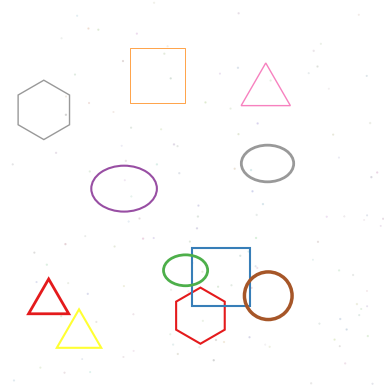[{"shape": "hexagon", "thickness": 1.5, "radius": 0.36, "center": [0.521, 0.18]}, {"shape": "triangle", "thickness": 2, "radius": 0.3, "center": [0.126, 0.215]}, {"shape": "square", "thickness": 1.5, "radius": 0.37, "center": [0.574, 0.281]}, {"shape": "oval", "thickness": 2, "radius": 0.29, "center": [0.482, 0.298]}, {"shape": "oval", "thickness": 1.5, "radius": 0.43, "center": [0.322, 0.51]}, {"shape": "square", "thickness": 0.5, "radius": 0.35, "center": [0.408, 0.804]}, {"shape": "triangle", "thickness": 1.5, "radius": 0.33, "center": [0.205, 0.13]}, {"shape": "circle", "thickness": 2.5, "radius": 0.31, "center": [0.697, 0.232]}, {"shape": "triangle", "thickness": 1, "radius": 0.37, "center": [0.69, 0.763]}, {"shape": "hexagon", "thickness": 1, "radius": 0.39, "center": [0.114, 0.715]}, {"shape": "oval", "thickness": 2, "radius": 0.34, "center": [0.695, 0.575]}]